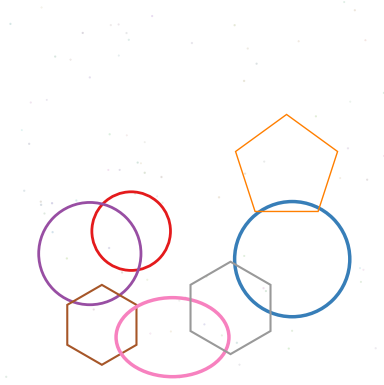[{"shape": "circle", "thickness": 2, "radius": 0.51, "center": [0.341, 0.4]}, {"shape": "circle", "thickness": 2.5, "radius": 0.75, "center": [0.759, 0.327]}, {"shape": "circle", "thickness": 2, "radius": 0.66, "center": [0.233, 0.341]}, {"shape": "pentagon", "thickness": 1, "radius": 0.7, "center": [0.744, 0.563]}, {"shape": "hexagon", "thickness": 1.5, "radius": 0.52, "center": [0.265, 0.156]}, {"shape": "oval", "thickness": 2.5, "radius": 0.73, "center": [0.448, 0.124]}, {"shape": "hexagon", "thickness": 1.5, "radius": 0.6, "center": [0.599, 0.2]}]